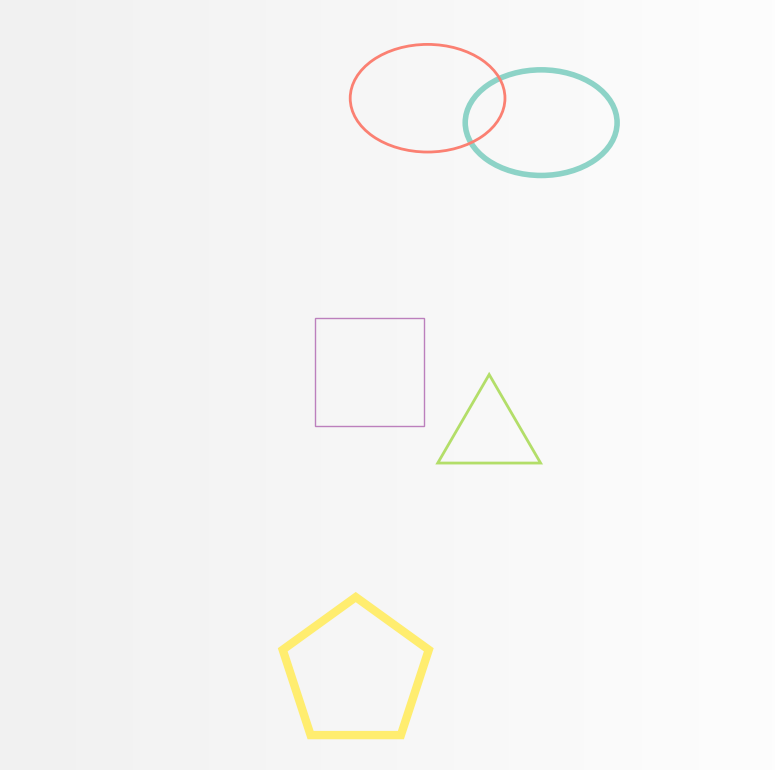[{"shape": "oval", "thickness": 2, "radius": 0.49, "center": [0.698, 0.841]}, {"shape": "oval", "thickness": 1, "radius": 0.5, "center": [0.552, 0.872]}, {"shape": "triangle", "thickness": 1, "radius": 0.38, "center": [0.631, 0.437]}, {"shape": "square", "thickness": 0.5, "radius": 0.35, "center": [0.477, 0.517]}, {"shape": "pentagon", "thickness": 3, "radius": 0.5, "center": [0.459, 0.126]}]